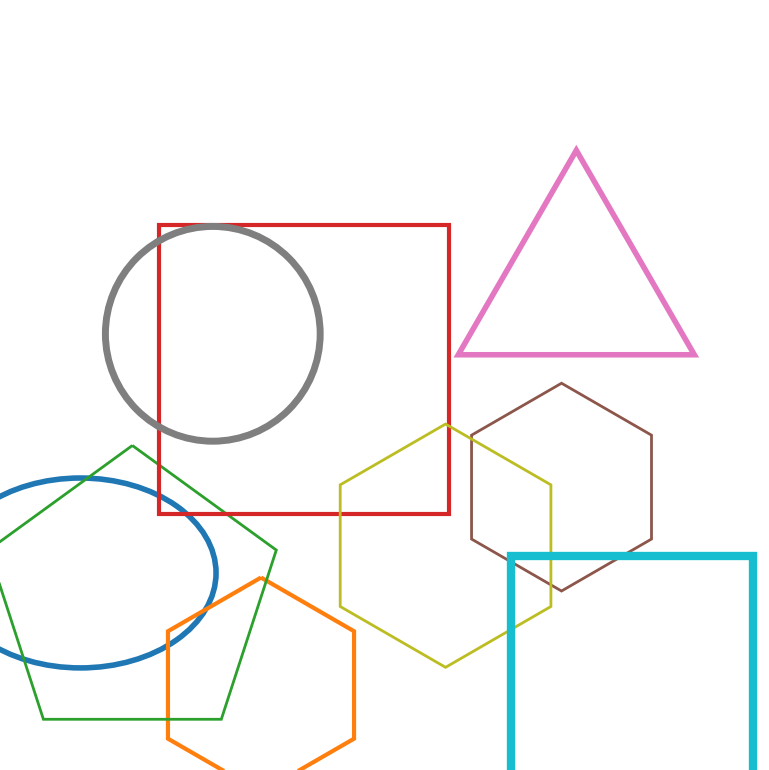[{"shape": "oval", "thickness": 2, "radius": 0.88, "center": [0.104, 0.256]}, {"shape": "hexagon", "thickness": 1.5, "radius": 0.7, "center": [0.339, 0.11]}, {"shape": "pentagon", "thickness": 1, "radius": 0.98, "center": [0.172, 0.225]}, {"shape": "square", "thickness": 1.5, "radius": 0.94, "center": [0.395, 0.52]}, {"shape": "hexagon", "thickness": 1, "radius": 0.67, "center": [0.729, 0.367]}, {"shape": "triangle", "thickness": 2, "radius": 0.88, "center": [0.748, 0.628]}, {"shape": "circle", "thickness": 2.5, "radius": 0.7, "center": [0.276, 0.566]}, {"shape": "hexagon", "thickness": 1, "radius": 0.79, "center": [0.579, 0.291]}, {"shape": "square", "thickness": 3, "radius": 0.78, "center": [0.821, 0.122]}]